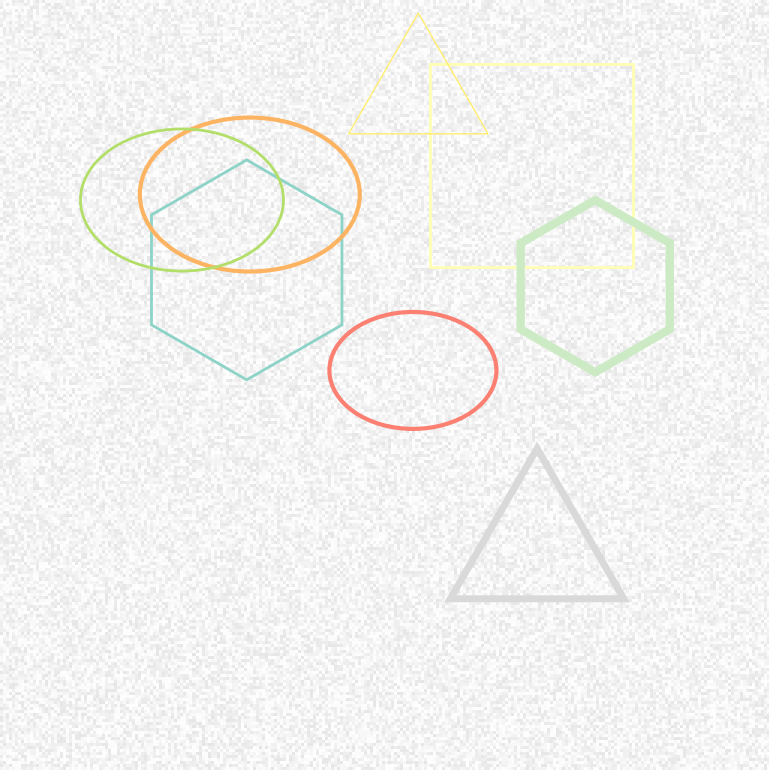[{"shape": "hexagon", "thickness": 1, "radius": 0.71, "center": [0.32, 0.65]}, {"shape": "square", "thickness": 1, "radius": 0.66, "center": [0.69, 0.785]}, {"shape": "oval", "thickness": 1.5, "radius": 0.54, "center": [0.536, 0.519]}, {"shape": "oval", "thickness": 1.5, "radius": 0.71, "center": [0.324, 0.747]}, {"shape": "oval", "thickness": 1, "radius": 0.66, "center": [0.236, 0.74]}, {"shape": "triangle", "thickness": 2.5, "radius": 0.65, "center": [0.697, 0.287]}, {"shape": "hexagon", "thickness": 3, "radius": 0.56, "center": [0.773, 0.628]}, {"shape": "triangle", "thickness": 0.5, "radius": 0.52, "center": [0.543, 0.879]}]